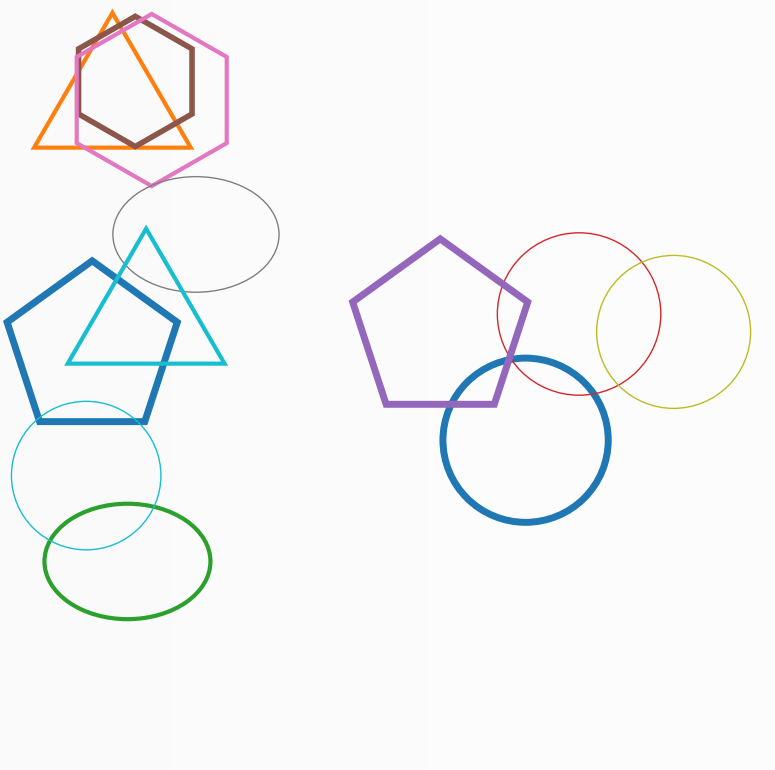[{"shape": "pentagon", "thickness": 2.5, "radius": 0.58, "center": [0.119, 0.546]}, {"shape": "circle", "thickness": 2.5, "radius": 0.53, "center": [0.678, 0.428]}, {"shape": "triangle", "thickness": 1.5, "radius": 0.58, "center": [0.145, 0.867]}, {"shape": "oval", "thickness": 1.5, "radius": 0.54, "center": [0.164, 0.271]}, {"shape": "circle", "thickness": 0.5, "radius": 0.53, "center": [0.747, 0.592]}, {"shape": "pentagon", "thickness": 2.5, "radius": 0.59, "center": [0.568, 0.571]}, {"shape": "hexagon", "thickness": 2, "radius": 0.42, "center": [0.175, 0.894]}, {"shape": "hexagon", "thickness": 1.5, "radius": 0.56, "center": [0.196, 0.87]}, {"shape": "oval", "thickness": 0.5, "radius": 0.54, "center": [0.253, 0.696]}, {"shape": "circle", "thickness": 0.5, "radius": 0.5, "center": [0.869, 0.569]}, {"shape": "triangle", "thickness": 1.5, "radius": 0.58, "center": [0.189, 0.586]}, {"shape": "circle", "thickness": 0.5, "radius": 0.48, "center": [0.111, 0.382]}]